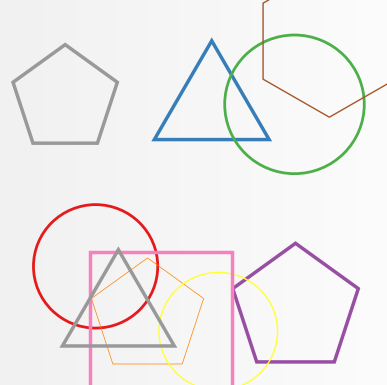[{"shape": "circle", "thickness": 2, "radius": 0.8, "center": [0.247, 0.308]}, {"shape": "triangle", "thickness": 2.5, "radius": 0.86, "center": [0.546, 0.723]}, {"shape": "circle", "thickness": 2, "radius": 0.9, "center": [0.76, 0.729]}, {"shape": "pentagon", "thickness": 2.5, "radius": 0.85, "center": [0.763, 0.198]}, {"shape": "pentagon", "thickness": 0.5, "radius": 0.76, "center": [0.381, 0.178]}, {"shape": "circle", "thickness": 1, "radius": 0.77, "center": [0.563, 0.139]}, {"shape": "hexagon", "thickness": 1, "radius": 0.99, "center": [0.85, 0.893]}, {"shape": "square", "thickness": 2.5, "radius": 0.91, "center": [0.416, 0.163]}, {"shape": "triangle", "thickness": 2.5, "radius": 0.83, "center": [0.305, 0.185]}, {"shape": "pentagon", "thickness": 2.5, "radius": 0.71, "center": [0.168, 0.743]}]